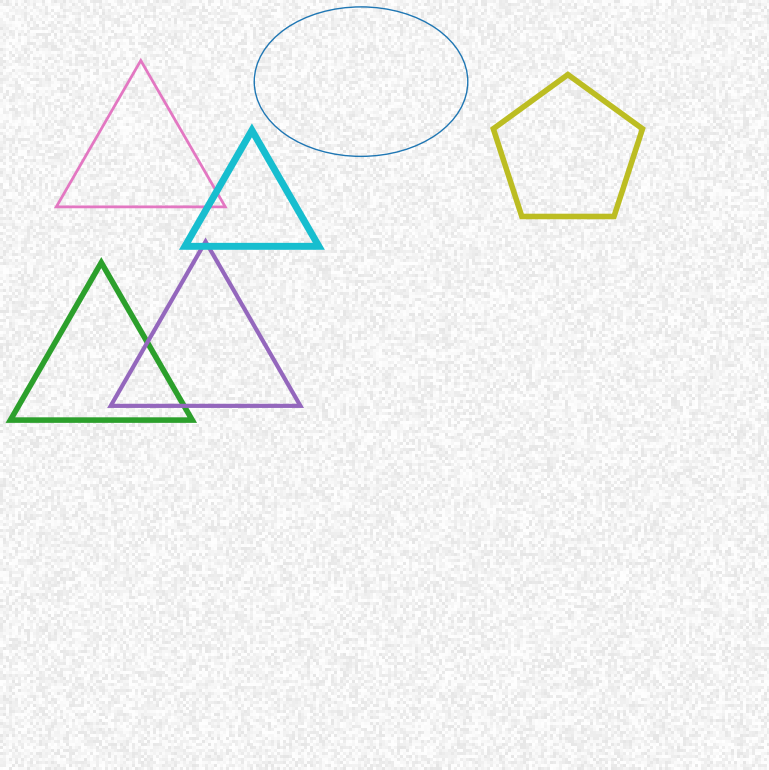[{"shape": "oval", "thickness": 0.5, "radius": 0.69, "center": [0.469, 0.894]}, {"shape": "triangle", "thickness": 2, "radius": 0.68, "center": [0.132, 0.523]}, {"shape": "triangle", "thickness": 1.5, "radius": 0.71, "center": [0.267, 0.544]}, {"shape": "triangle", "thickness": 1, "radius": 0.63, "center": [0.183, 0.795]}, {"shape": "pentagon", "thickness": 2, "radius": 0.51, "center": [0.738, 0.801]}, {"shape": "triangle", "thickness": 2.5, "radius": 0.5, "center": [0.327, 0.73]}]